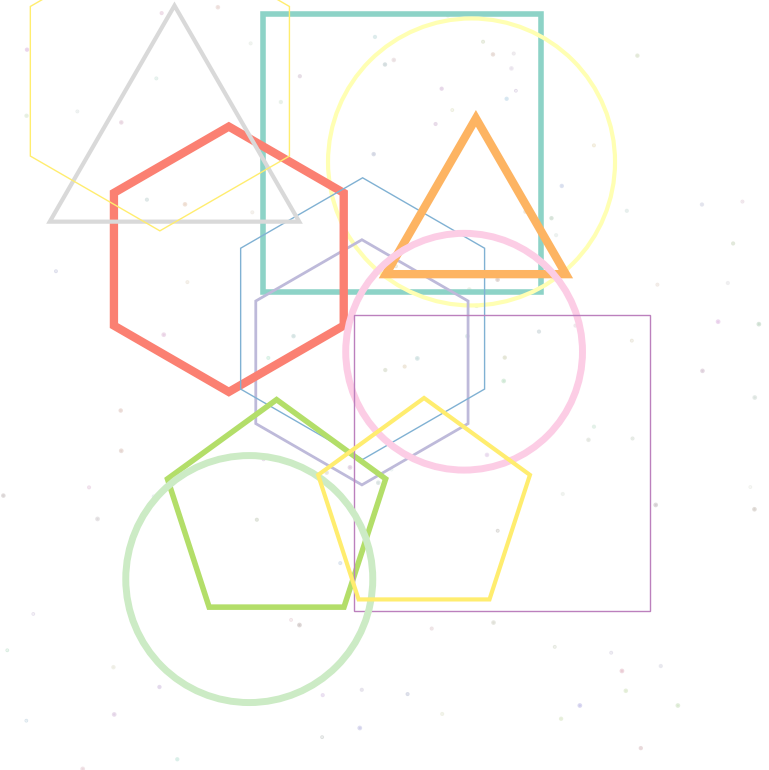[{"shape": "square", "thickness": 2, "radius": 0.9, "center": [0.523, 0.801]}, {"shape": "circle", "thickness": 1.5, "radius": 0.93, "center": [0.612, 0.79]}, {"shape": "hexagon", "thickness": 1, "radius": 0.8, "center": [0.47, 0.529]}, {"shape": "hexagon", "thickness": 3, "radius": 0.86, "center": [0.297, 0.663]}, {"shape": "hexagon", "thickness": 0.5, "radius": 0.91, "center": [0.471, 0.586]}, {"shape": "triangle", "thickness": 3, "radius": 0.67, "center": [0.618, 0.711]}, {"shape": "pentagon", "thickness": 2, "radius": 0.74, "center": [0.359, 0.332]}, {"shape": "circle", "thickness": 2.5, "radius": 0.77, "center": [0.603, 0.543]}, {"shape": "triangle", "thickness": 1.5, "radius": 0.94, "center": [0.227, 0.806]}, {"shape": "square", "thickness": 0.5, "radius": 0.96, "center": [0.652, 0.398]}, {"shape": "circle", "thickness": 2.5, "radius": 0.8, "center": [0.324, 0.248]}, {"shape": "hexagon", "thickness": 0.5, "radius": 0.97, "center": [0.208, 0.894]}, {"shape": "pentagon", "thickness": 1.5, "radius": 0.72, "center": [0.551, 0.339]}]